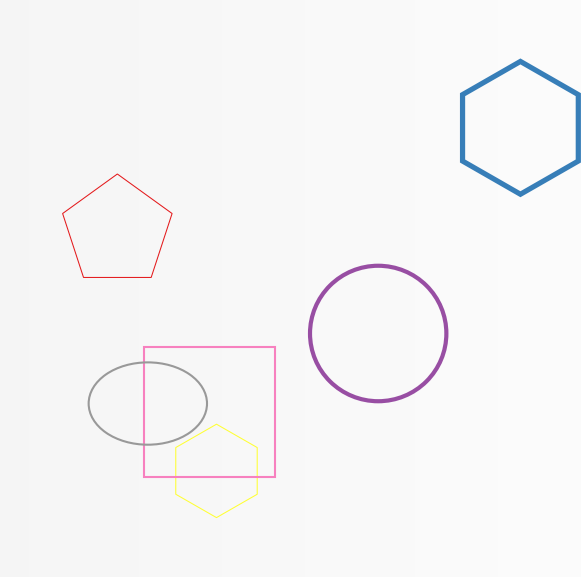[{"shape": "pentagon", "thickness": 0.5, "radius": 0.5, "center": [0.202, 0.599]}, {"shape": "hexagon", "thickness": 2.5, "radius": 0.57, "center": [0.895, 0.778]}, {"shape": "circle", "thickness": 2, "radius": 0.59, "center": [0.651, 0.422]}, {"shape": "hexagon", "thickness": 0.5, "radius": 0.4, "center": [0.372, 0.184]}, {"shape": "square", "thickness": 1, "radius": 0.56, "center": [0.36, 0.286]}, {"shape": "oval", "thickness": 1, "radius": 0.51, "center": [0.254, 0.3]}]